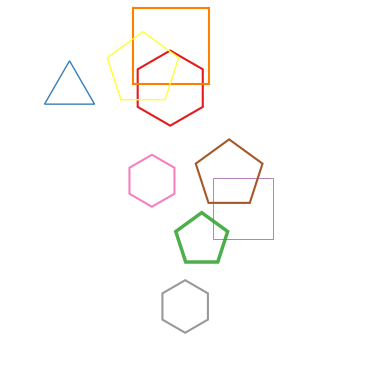[{"shape": "hexagon", "thickness": 1.5, "radius": 0.49, "center": [0.442, 0.771]}, {"shape": "triangle", "thickness": 1, "radius": 0.38, "center": [0.181, 0.767]}, {"shape": "pentagon", "thickness": 2.5, "radius": 0.35, "center": [0.524, 0.377]}, {"shape": "square", "thickness": 0.5, "radius": 0.39, "center": [0.632, 0.458]}, {"shape": "square", "thickness": 1.5, "radius": 0.49, "center": [0.444, 0.88]}, {"shape": "pentagon", "thickness": 1, "radius": 0.49, "center": [0.371, 0.82]}, {"shape": "pentagon", "thickness": 1.5, "radius": 0.46, "center": [0.595, 0.547]}, {"shape": "hexagon", "thickness": 1.5, "radius": 0.34, "center": [0.395, 0.531]}, {"shape": "hexagon", "thickness": 1.5, "radius": 0.34, "center": [0.481, 0.204]}]